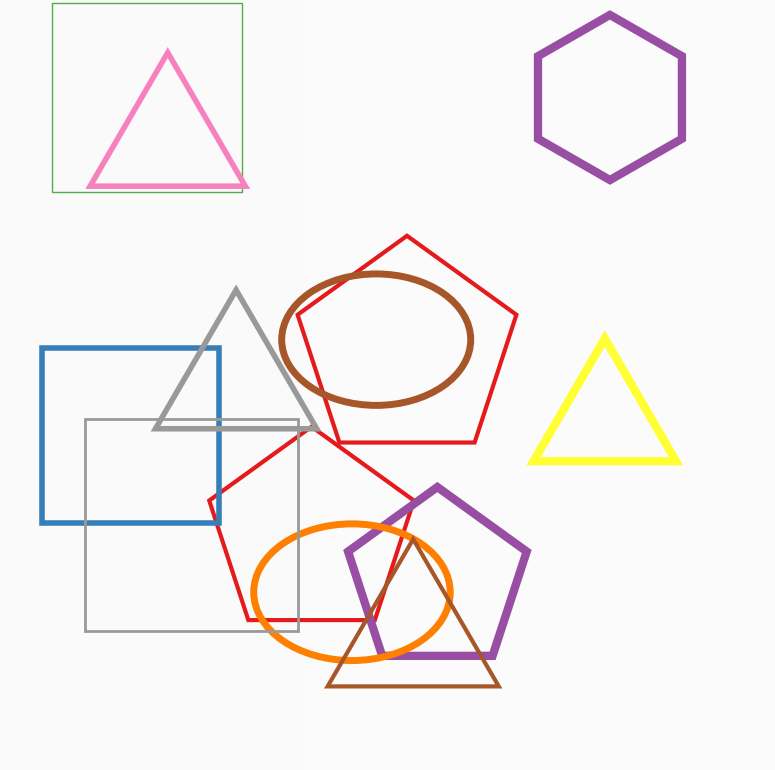[{"shape": "pentagon", "thickness": 1.5, "radius": 0.74, "center": [0.525, 0.545]}, {"shape": "pentagon", "thickness": 1.5, "radius": 0.69, "center": [0.402, 0.307]}, {"shape": "square", "thickness": 2, "radius": 0.57, "center": [0.169, 0.435]}, {"shape": "square", "thickness": 0.5, "radius": 0.61, "center": [0.19, 0.873]}, {"shape": "hexagon", "thickness": 3, "radius": 0.54, "center": [0.787, 0.873]}, {"shape": "pentagon", "thickness": 3, "radius": 0.61, "center": [0.564, 0.246]}, {"shape": "oval", "thickness": 2.5, "radius": 0.63, "center": [0.454, 0.231]}, {"shape": "triangle", "thickness": 3, "radius": 0.53, "center": [0.78, 0.454]}, {"shape": "oval", "thickness": 2.5, "radius": 0.61, "center": [0.485, 0.559]}, {"shape": "triangle", "thickness": 1.5, "radius": 0.64, "center": [0.533, 0.172]}, {"shape": "triangle", "thickness": 2, "radius": 0.58, "center": [0.216, 0.816]}, {"shape": "square", "thickness": 1, "radius": 0.69, "center": [0.247, 0.318]}, {"shape": "triangle", "thickness": 2, "radius": 0.6, "center": [0.305, 0.503]}]